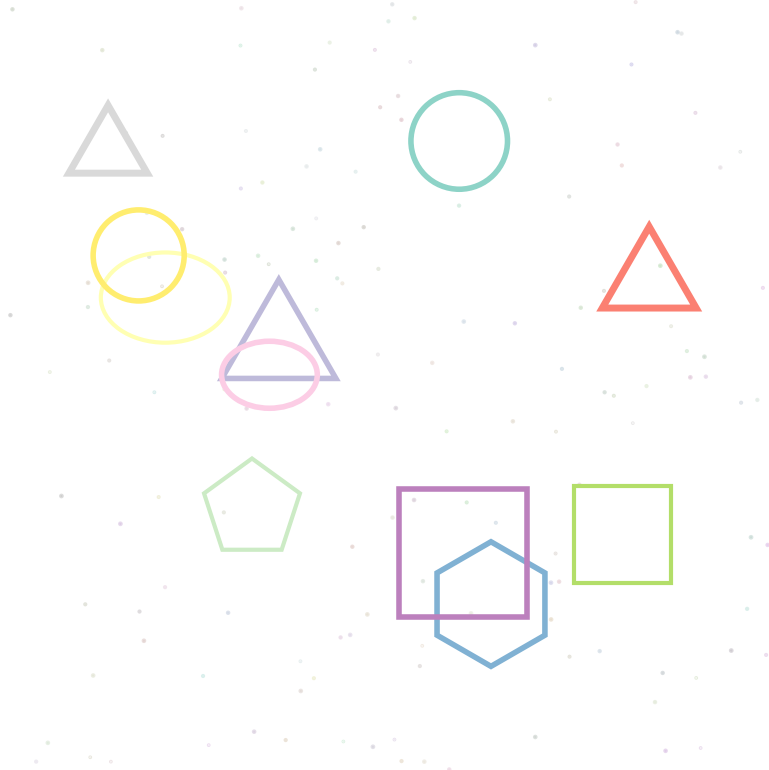[{"shape": "circle", "thickness": 2, "radius": 0.31, "center": [0.596, 0.817]}, {"shape": "oval", "thickness": 1.5, "radius": 0.42, "center": [0.215, 0.614]}, {"shape": "triangle", "thickness": 2, "radius": 0.43, "center": [0.362, 0.551]}, {"shape": "triangle", "thickness": 2.5, "radius": 0.35, "center": [0.843, 0.635]}, {"shape": "hexagon", "thickness": 2, "radius": 0.4, "center": [0.638, 0.216]}, {"shape": "square", "thickness": 1.5, "radius": 0.32, "center": [0.808, 0.305]}, {"shape": "oval", "thickness": 2, "radius": 0.31, "center": [0.35, 0.513]}, {"shape": "triangle", "thickness": 2.5, "radius": 0.29, "center": [0.14, 0.804]}, {"shape": "square", "thickness": 2, "radius": 0.41, "center": [0.601, 0.282]}, {"shape": "pentagon", "thickness": 1.5, "radius": 0.33, "center": [0.327, 0.339]}, {"shape": "circle", "thickness": 2, "radius": 0.3, "center": [0.18, 0.668]}]